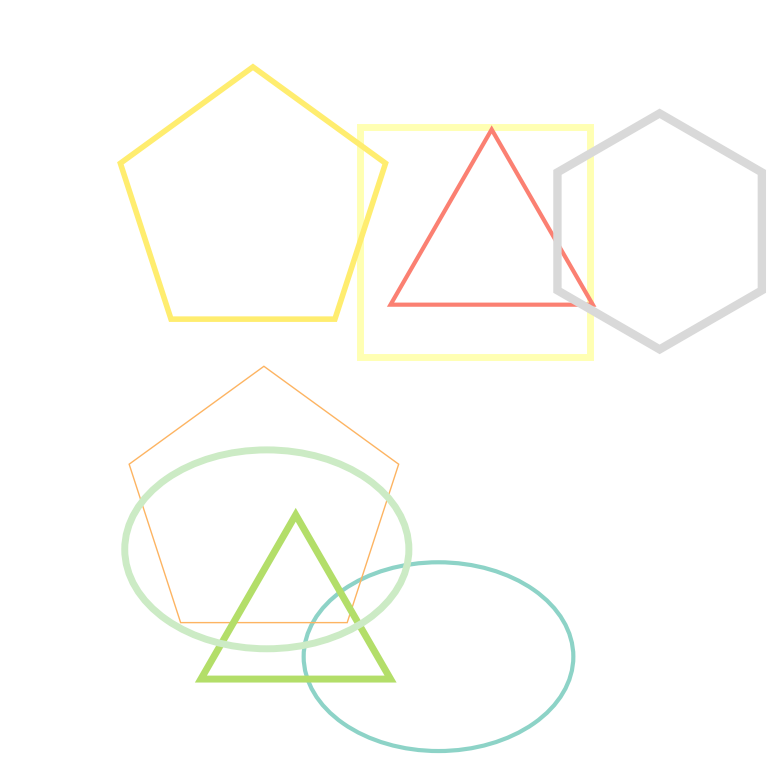[{"shape": "oval", "thickness": 1.5, "radius": 0.88, "center": [0.569, 0.147]}, {"shape": "square", "thickness": 2.5, "radius": 0.75, "center": [0.617, 0.686]}, {"shape": "triangle", "thickness": 1.5, "radius": 0.76, "center": [0.639, 0.68]}, {"shape": "pentagon", "thickness": 0.5, "radius": 0.92, "center": [0.343, 0.34]}, {"shape": "triangle", "thickness": 2.5, "radius": 0.71, "center": [0.384, 0.189]}, {"shape": "hexagon", "thickness": 3, "radius": 0.77, "center": [0.857, 0.7]}, {"shape": "oval", "thickness": 2.5, "radius": 0.92, "center": [0.347, 0.287]}, {"shape": "pentagon", "thickness": 2, "radius": 0.91, "center": [0.329, 0.732]}]